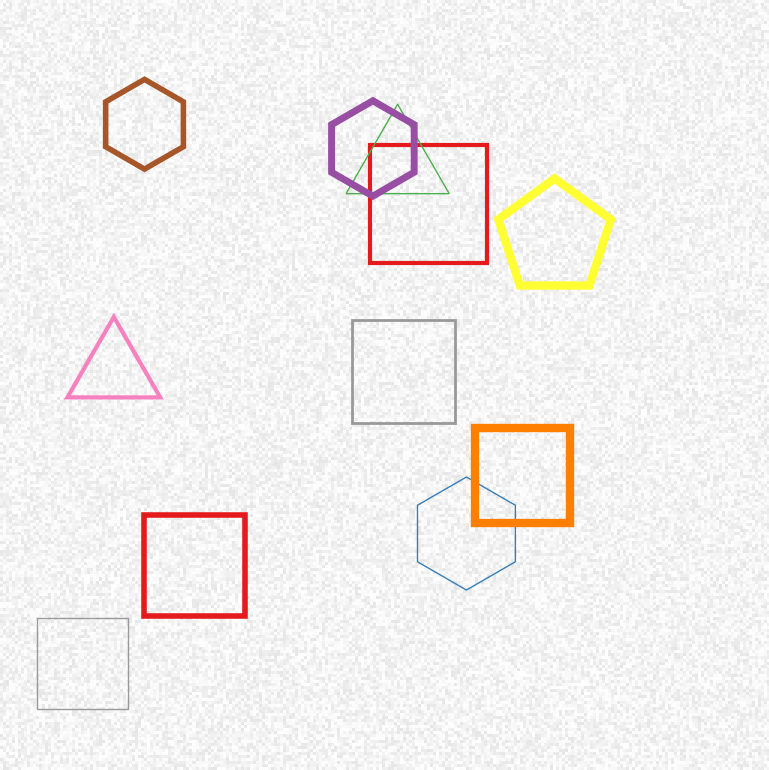[{"shape": "square", "thickness": 1.5, "radius": 0.38, "center": [0.557, 0.735]}, {"shape": "square", "thickness": 2, "radius": 0.33, "center": [0.253, 0.266]}, {"shape": "hexagon", "thickness": 0.5, "radius": 0.37, "center": [0.606, 0.307]}, {"shape": "triangle", "thickness": 0.5, "radius": 0.39, "center": [0.516, 0.787]}, {"shape": "hexagon", "thickness": 2.5, "radius": 0.31, "center": [0.484, 0.807]}, {"shape": "square", "thickness": 3, "radius": 0.31, "center": [0.679, 0.383]}, {"shape": "pentagon", "thickness": 3, "radius": 0.38, "center": [0.72, 0.691]}, {"shape": "hexagon", "thickness": 2, "radius": 0.29, "center": [0.188, 0.839]}, {"shape": "triangle", "thickness": 1.5, "radius": 0.35, "center": [0.148, 0.519]}, {"shape": "square", "thickness": 0.5, "radius": 0.3, "center": [0.107, 0.139]}, {"shape": "square", "thickness": 1, "radius": 0.33, "center": [0.524, 0.518]}]